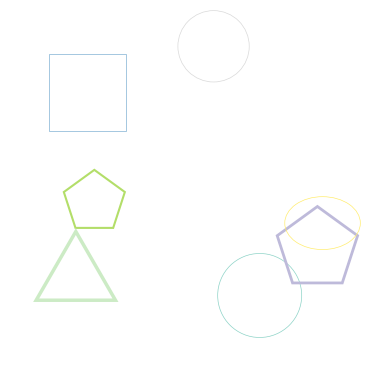[{"shape": "circle", "thickness": 0.5, "radius": 0.55, "center": [0.675, 0.233]}, {"shape": "pentagon", "thickness": 2, "radius": 0.55, "center": [0.824, 0.354]}, {"shape": "square", "thickness": 0.5, "radius": 0.5, "center": [0.227, 0.76]}, {"shape": "pentagon", "thickness": 1.5, "radius": 0.42, "center": [0.245, 0.475]}, {"shape": "circle", "thickness": 0.5, "radius": 0.46, "center": [0.555, 0.88]}, {"shape": "triangle", "thickness": 2.5, "radius": 0.59, "center": [0.197, 0.28]}, {"shape": "oval", "thickness": 0.5, "radius": 0.49, "center": [0.838, 0.42]}]